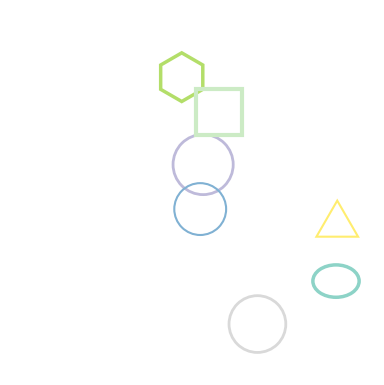[{"shape": "oval", "thickness": 2.5, "radius": 0.3, "center": [0.873, 0.27]}, {"shape": "circle", "thickness": 2, "radius": 0.39, "center": [0.528, 0.573]}, {"shape": "circle", "thickness": 1.5, "radius": 0.34, "center": [0.52, 0.457]}, {"shape": "hexagon", "thickness": 2.5, "radius": 0.32, "center": [0.472, 0.8]}, {"shape": "circle", "thickness": 2, "radius": 0.37, "center": [0.669, 0.158]}, {"shape": "square", "thickness": 3, "radius": 0.3, "center": [0.568, 0.709]}, {"shape": "triangle", "thickness": 1.5, "radius": 0.31, "center": [0.876, 0.416]}]